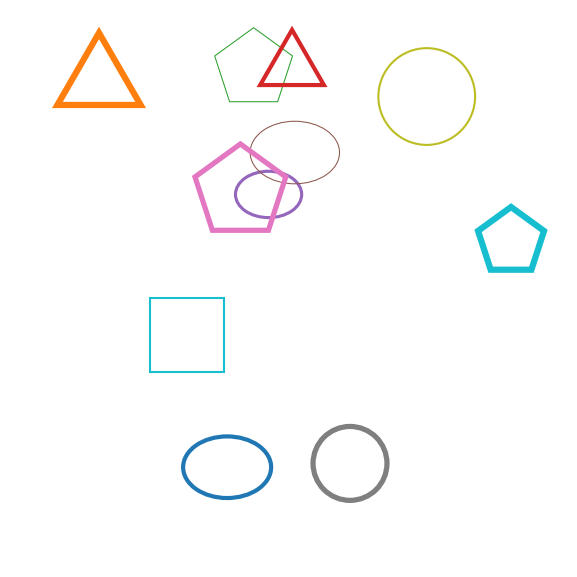[{"shape": "oval", "thickness": 2, "radius": 0.38, "center": [0.393, 0.19]}, {"shape": "triangle", "thickness": 3, "radius": 0.42, "center": [0.171, 0.859]}, {"shape": "pentagon", "thickness": 0.5, "radius": 0.35, "center": [0.439, 0.88]}, {"shape": "triangle", "thickness": 2, "radius": 0.32, "center": [0.506, 0.884]}, {"shape": "oval", "thickness": 1.5, "radius": 0.29, "center": [0.465, 0.662]}, {"shape": "oval", "thickness": 0.5, "radius": 0.39, "center": [0.511, 0.735]}, {"shape": "pentagon", "thickness": 2.5, "radius": 0.41, "center": [0.416, 0.667]}, {"shape": "circle", "thickness": 2.5, "radius": 0.32, "center": [0.606, 0.197]}, {"shape": "circle", "thickness": 1, "radius": 0.42, "center": [0.739, 0.832]}, {"shape": "square", "thickness": 1, "radius": 0.32, "center": [0.323, 0.42]}, {"shape": "pentagon", "thickness": 3, "radius": 0.3, "center": [0.885, 0.581]}]